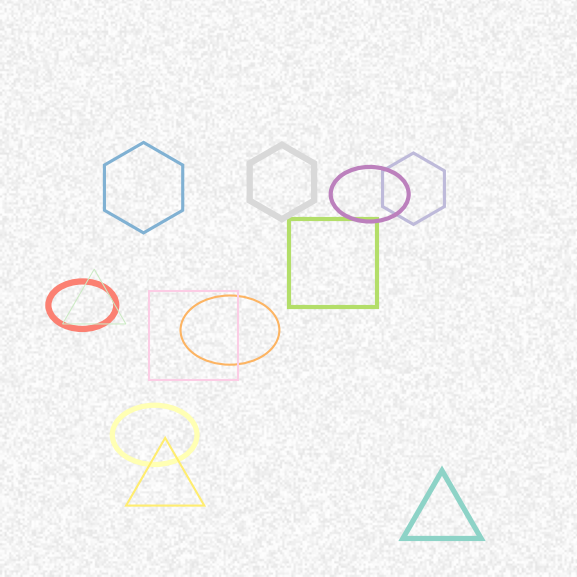[{"shape": "triangle", "thickness": 2.5, "radius": 0.39, "center": [0.765, 0.106]}, {"shape": "oval", "thickness": 2.5, "radius": 0.37, "center": [0.268, 0.246]}, {"shape": "hexagon", "thickness": 1.5, "radius": 0.31, "center": [0.716, 0.672]}, {"shape": "oval", "thickness": 3, "radius": 0.29, "center": [0.143, 0.471]}, {"shape": "hexagon", "thickness": 1.5, "radius": 0.39, "center": [0.249, 0.674]}, {"shape": "oval", "thickness": 1, "radius": 0.43, "center": [0.398, 0.428]}, {"shape": "square", "thickness": 2, "radius": 0.38, "center": [0.576, 0.543]}, {"shape": "square", "thickness": 1, "radius": 0.38, "center": [0.336, 0.418]}, {"shape": "hexagon", "thickness": 3, "radius": 0.32, "center": [0.488, 0.684]}, {"shape": "oval", "thickness": 2, "radius": 0.34, "center": [0.64, 0.663]}, {"shape": "triangle", "thickness": 0.5, "radius": 0.32, "center": [0.163, 0.47]}, {"shape": "triangle", "thickness": 1, "radius": 0.39, "center": [0.286, 0.163]}]